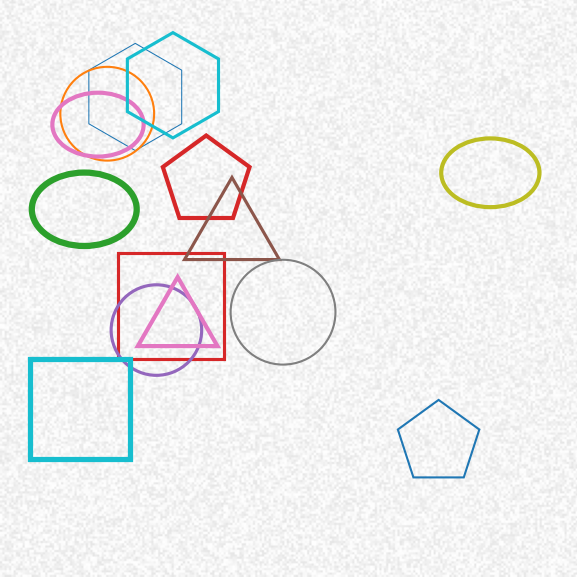[{"shape": "hexagon", "thickness": 0.5, "radius": 0.46, "center": [0.234, 0.831]}, {"shape": "pentagon", "thickness": 1, "radius": 0.37, "center": [0.759, 0.232]}, {"shape": "circle", "thickness": 1, "radius": 0.41, "center": [0.186, 0.802]}, {"shape": "oval", "thickness": 3, "radius": 0.45, "center": [0.146, 0.637]}, {"shape": "pentagon", "thickness": 2, "radius": 0.39, "center": [0.357, 0.686]}, {"shape": "square", "thickness": 1.5, "radius": 0.46, "center": [0.296, 0.469]}, {"shape": "circle", "thickness": 1.5, "radius": 0.39, "center": [0.271, 0.428]}, {"shape": "triangle", "thickness": 1.5, "radius": 0.47, "center": [0.402, 0.597]}, {"shape": "triangle", "thickness": 2, "radius": 0.4, "center": [0.308, 0.44]}, {"shape": "oval", "thickness": 2, "radius": 0.4, "center": [0.17, 0.783]}, {"shape": "circle", "thickness": 1, "radius": 0.45, "center": [0.49, 0.459]}, {"shape": "oval", "thickness": 2, "radius": 0.43, "center": [0.849, 0.7]}, {"shape": "hexagon", "thickness": 1.5, "radius": 0.46, "center": [0.299, 0.852]}, {"shape": "square", "thickness": 2.5, "radius": 0.43, "center": [0.139, 0.291]}]